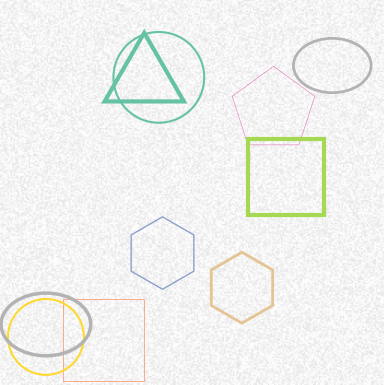[{"shape": "circle", "thickness": 1.5, "radius": 0.59, "center": [0.413, 0.799]}, {"shape": "triangle", "thickness": 3, "radius": 0.59, "center": [0.375, 0.796]}, {"shape": "square", "thickness": 0.5, "radius": 0.53, "center": [0.269, 0.116]}, {"shape": "hexagon", "thickness": 1, "radius": 0.47, "center": [0.422, 0.343]}, {"shape": "pentagon", "thickness": 0.5, "radius": 0.56, "center": [0.71, 0.715]}, {"shape": "square", "thickness": 3, "radius": 0.49, "center": [0.743, 0.541]}, {"shape": "circle", "thickness": 1.5, "radius": 0.49, "center": [0.119, 0.125]}, {"shape": "hexagon", "thickness": 2, "radius": 0.46, "center": [0.628, 0.253]}, {"shape": "oval", "thickness": 2.5, "radius": 0.58, "center": [0.119, 0.157]}, {"shape": "oval", "thickness": 2, "radius": 0.5, "center": [0.863, 0.83]}]